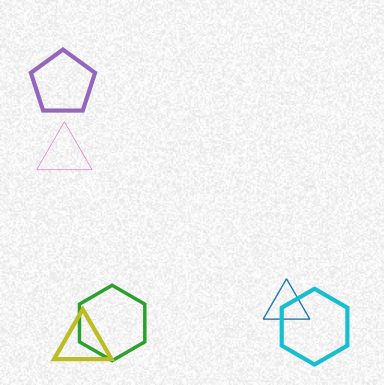[{"shape": "triangle", "thickness": 1, "radius": 0.35, "center": [0.744, 0.206]}, {"shape": "hexagon", "thickness": 2.5, "radius": 0.49, "center": [0.291, 0.161]}, {"shape": "pentagon", "thickness": 3, "radius": 0.44, "center": [0.164, 0.784]}, {"shape": "triangle", "thickness": 0.5, "radius": 0.42, "center": [0.167, 0.601]}, {"shape": "triangle", "thickness": 3, "radius": 0.43, "center": [0.215, 0.11]}, {"shape": "hexagon", "thickness": 3, "radius": 0.49, "center": [0.817, 0.152]}]